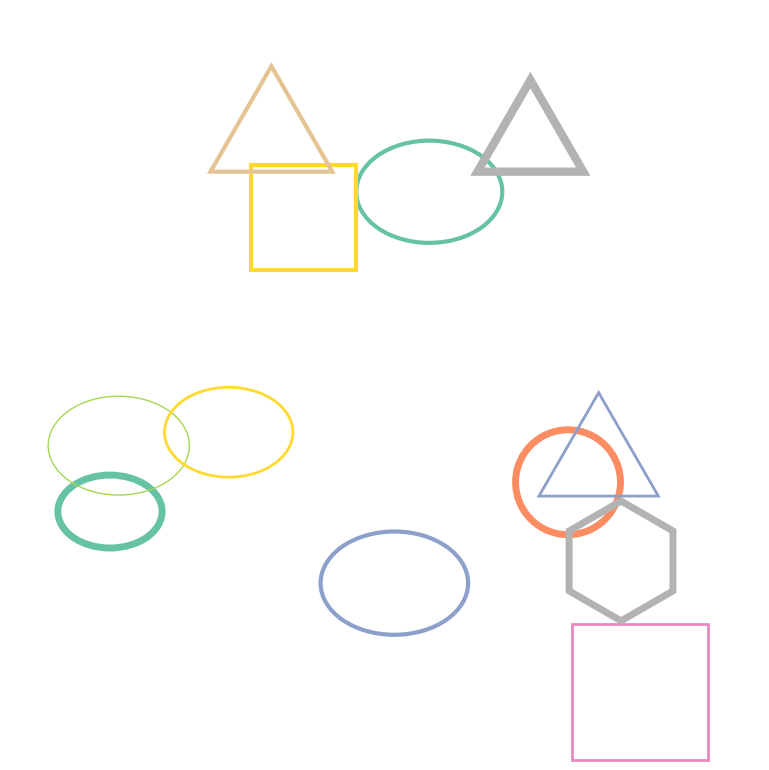[{"shape": "oval", "thickness": 2.5, "radius": 0.34, "center": [0.143, 0.336]}, {"shape": "oval", "thickness": 1.5, "radius": 0.47, "center": [0.557, 0.751]}, {"shape": "circle", "thickness": 2.5, "radius": 0.34, "center": [0.738, 0.374]}, {"shape": "oval", "thickness": 1.5, "radius": 0.48, "center": [0.512, 0.243]}, {"shape": "triangle", "thickness": 1, "radius": 0.45, "center": [0.777, 0.401]}, {"shape": "square", "thickness": 1, "radius": 0.44, "center": [0.831, 0.101]}, {"shape": "oval", "thickness": 0.5, "radius": 0.46, "center": [0.154, 0.421]}, {"shape": "square", "thickness": 1.5, "radius": 0.34, "center": [0.394, 0.718]}, {"shape": "oval", "thickness": 1, "radius": 0.42, "center": [0.297, 0.439]}, {"shape": "triangle", "thickness": 1.5, "radius": 0.46, "center": [0.352, 0.823]}, {"shape": "hexagon", "thickness": 2.5, "radius": 0.39, "center": [0.807, 0.272]}, {"shape": "triangle", "thickness": 3, "radius": 0.4, "center": [0.689, 0.817]}]